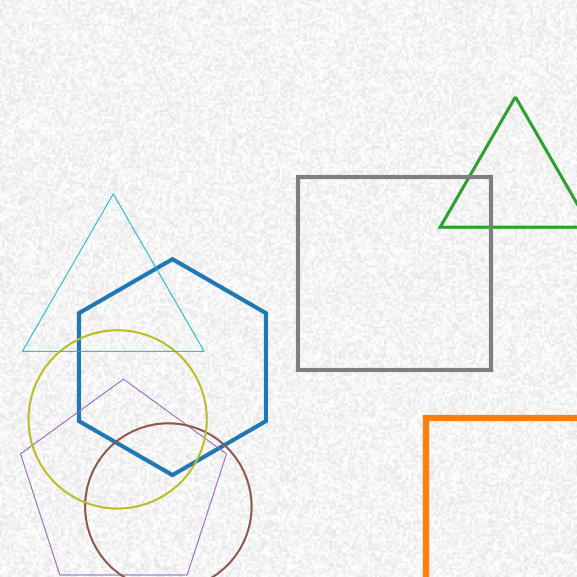[{"shape": "hexagon", "thickness": 2, "radius": 0.93, "center": [0.299, 0.363]}, {"shape": "square", "thickness": 3, "radius": 0.75, "center": [0.887, 0.126]}, {"shape": "triangle", "thickness": 1.5, "radius": 0.75, "center": [0.892, 0.681]}, {"shape": "pentagon", "thickness": 0.5, "radius": 0.94, "center": [0.214, 0.155]}, {"shape": "circle", "thickness": 1, "radius": 0.72, "center": [0.291, 0.122]}, {"shape": "square", "thickness": 2, "radius": 0.84, "center": [0.683, 0.526]}, {"shape": "circle", "thickness": 1, "radius": 0.77, "center": [0.204, 0.273]}, {"shape": "triangle", "thickness": 0.5, "radius": 0.91, "center": [0.196, 0.482]}]